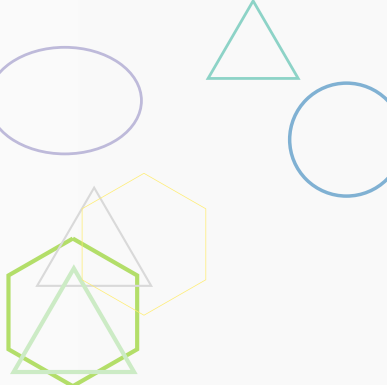[{"shape": "triangle", "thickness": 2, "radius": 0.67, "center": [0.653, 0.863]}, {"shape": "oval", "thickness": 2, "radius": 0.99, "center": [0.167, 0.739]}, {"shape": "circle", "thickness": 2.5, "radius": 0.73, "center": [0.894, 0.637]}, {"shape": "hexagon", "thickness": 3, "radius": 0.96, "center": [0.188, 0.189]}, {"shape": "triangle", "thickness": 1.5, "radius": 0.85, "center": [0.243, 0.343]}, {"shape": "triangle", "thickness": 3, "radius": 0.9, "center": [0.191, 0.123]}, {"shape": "hexagon", "thickness": 0.5, "radius": 0.92, "center": [0.372, 0.366]}]